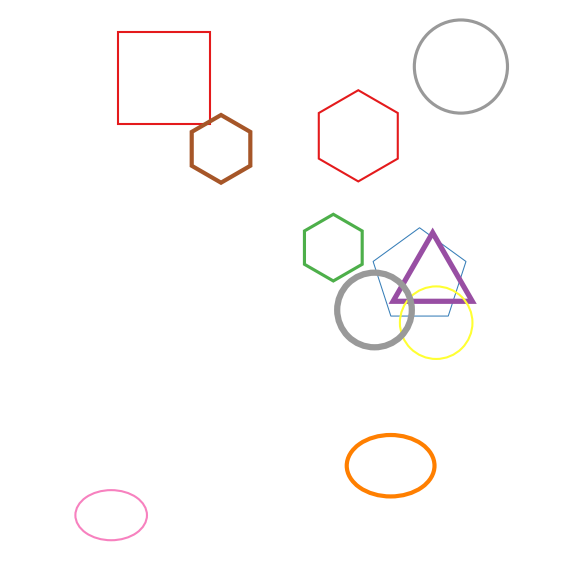[{"shape": "hexagon", "thickness": 1, "radius": 0.39, "center": [0.62, 0.764]}, {"shape": "square", "thickness": 1, "radius": 0.4, "center": [0.284, 0.864]}, {"shape": "pentagon", "thickness": 0.5, "radius": 0.42, "center": [0.726, 0.52]}, {"shape": "hexagon", "thickness": 1.5, "radius": 0.29, "center": [0.577, 0.57]}, {"shape": "triangle", "thickness": 2.5, "radius": 0.4, "center": [0.749, 0.517]}, {"shape": "oval", "thickness": 2, "radius": 0.38, "center": [0.676, 0.193]}, {"shape": "circle", "thickness": 1, "radius": 0.31, "center": [0.755, 0.44]}, {"shape": "hexagon", "thickness": 2, "radius": 0.29, "center": [0.383, 0.741]}, {"shape": "oval", "thickness": 1, "radius": 0.31, "center": [0.193, 0.107]}, {"shape": "circle", "thickness": 3, "radius": 0.32, "center": [0.648, 0.462]}, {"shape": "circle", "thickness": 1.5, "radius": 0.4, "center": [0.798, 0.884]}]